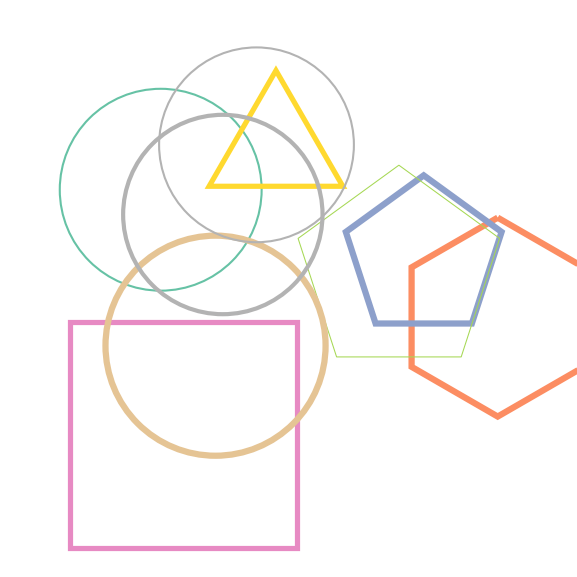[{"shape": "circle", "thickness": 1, "radius": 0.87, "center": [0.278, 0.671]}, {"shape": "hexagon", "thickness": 3, "radius": 0.86, "center": [0.862, 0.45]}, {"shape": "pentagon", "thickness": 3, "radius": 0.71, "center": [0.734, 0.554]}, {"shape": "square", "thickness": 2.5, "radius": 0.98, "center": [0.318, 0.246]}, {"shape": "pentagon", "thickness": 0.5, "radius": 0.92, "center": [0.691, 0.53]}, {"shape": "triangle", "thickness": 2.5, "radius": 0.67, "center": [0.478, 0.743]}, {"shape": "circle", "thickness": 3, "radius": 0.95, "center": [0.373, 0.401]}, {"shape": "circle", "thickness": 1, "radius": 0.84, "center": [0.444, 0.748]}, {"shape": "circle", "thickness": 2, "radius": 0.86, "center": [0.386, 0.628]}]